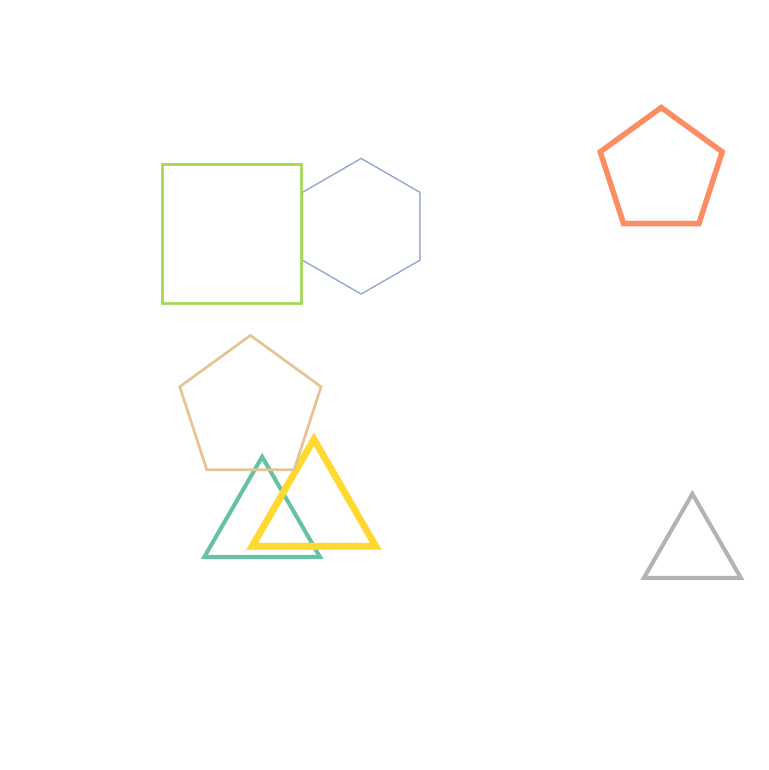[{"shape": "triangle", "thickness": 1.5, "radius": 0.43, "center": [0.34, 0.32]}, {"shape": "pentagon", "thickness": 2, "radius": 0.42, "center": [0.859, 0.777]}, {"shape": "hexagon", "thickness": 0.5, "radius": 0.44, "center": [0.469, 0.706]}, {"shape": "square", "thickness": 1, "radius": 0.45, "center": [0.3, 0.697]}, {"shape": "triangle", "thickness": 2.5, "radius": 0.46, "center": [0.408, 0.337]}, {"shape": "pentagon", "thickness": 1, "radius": 0.48, "center": [0.325, 0.468]}, {"shape": "triangle", "thickness": 1.5, "radius": 0.36, "center": [0.899, 0.286]}]